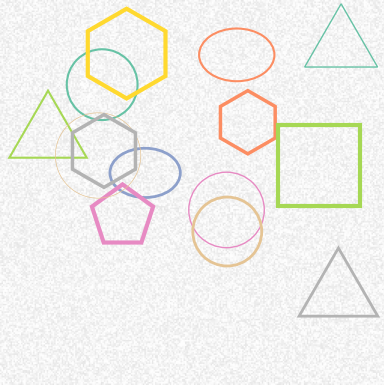[{"shape": "circle", "thickness": 1.5, "radius": 0.46, "center": [0.265, 0.78]}, {"shape": "triangle", "thickness": 1, "radius": 0.55, "center": [0.886, 0.881]}, {"shape": "hexagon", "thickness": 2.5, "radius": 0.41, "center": [0.644, 0.682]}, {"shape": "oval", "thickness": 1.5, "radius": 0.49, "center": [0.615, 0.857]}, {"shape": "oval", "thickness": 2, "radius": 0.46, "center": [0.377, 0.551]}, {"shape": "circle", "thickness": 1, "radius": 0.49, "center": [0.588, 0.455]}, {"shape": "pentagon", "thickness": 3, "radius": 0.42, "center": [0.318, 0.438]}, {"shape": "triangle", "thickness": 1.5, "radius": 0.58, "center": [0.125, 0.648]}, {"shape": "square", "thickness": 3, "radius": 0.53, "center": [0.829, 0.571]}, {"shape": "hexagon", "thickness": 3, "radius": 0.58, "center": [0.329, 0.861]}, {"shape": "circle", "thickness": 2, "radius": 0.45, "center": [0.59, 0.399]}, {"shape": "circle", "thickness": 0.5, "radius": 0.55, "center": [0.255, 0.596]}, {"shape": "hexagon", "thickness": 2.5, "radius": 0.47, "center": [0.27, 0.608]}, {"shape": "triangle", "thickness": 2, "radius": 0.59, "center": [0.879, 0.238]}]